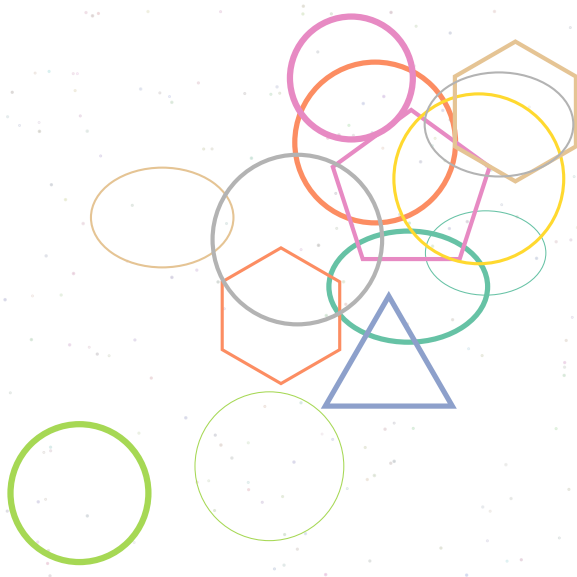[{"shape": "oval", "thickness": 2.5, "radius": 0.69, "center": [0.707, 0.503]}, {"shape": "oval", "thickness": 0.5, "radius": 0.52, "center": [0.841, 0.561]}, {"shape": "circle", "thickness": 2.5, "radius": 0.7, "center": [0.65, 0.752]}, {"shape": "hexagon", "thickness": 1.5, "radius": 0.59, "center": [0.487, 0.452]}, {"shape": "triangle", "thickness": 2.5, "radius": 0.63, "center": [0.673, 0.359]}, {"shape": "pentagon", "thickness": 2, "radius": 0.71, "center": [0.712, 0.666]}, {"shape": "circle", "thickness": 3, "radius": 0.53, "center": [0.608, 0.864]}, {"shape": "circle", "thickness": 3, "radius": 0.6, "center": [0.138, 0.145]}, {"shape": "circle", "thickness": 0.5, "radius": 0.64, "center": [0.466, 0.192]}, {"shape": "circle", "thickness": 1.5, "radius": 0.74, "center": [0.829, 0.69]}, {"shape": "hexagon", "thickness": 2, "radius": 0.6, "center": [0.892, 0.806]}, {"shape": "oval", "thickness": 1, "radius": 0.62, "center": [0.281, 0.622]}, {"shape": "oval", "thickness": 1, "radius": 0.64, "center": [0.864, 0.784]}, {"shape": "circle", "thickness": 2, "radius": 0.73, "center": [0.515, 0.584]}]